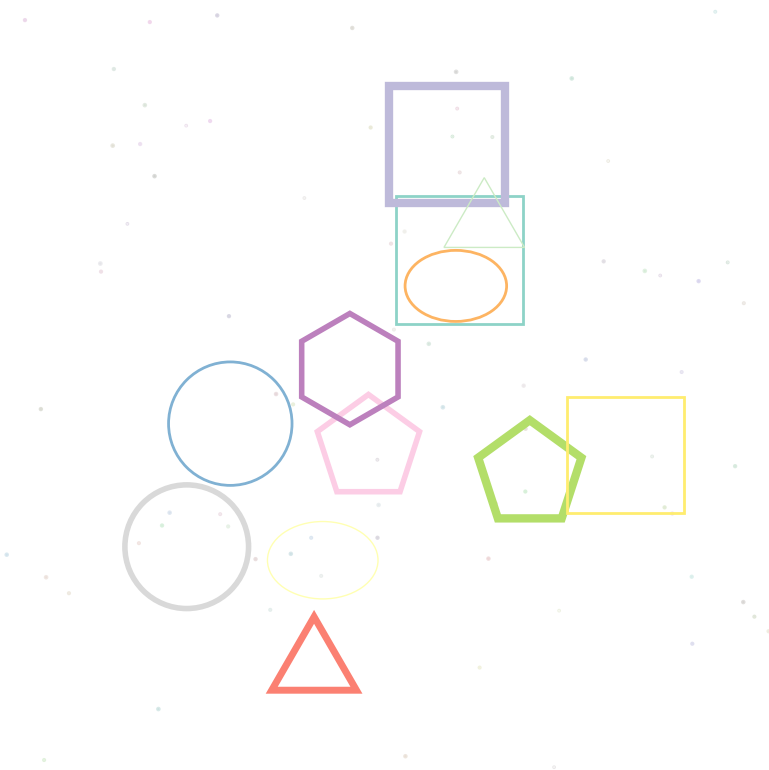[{"shape": "square", "thickness": 1, "radius": 0.41, "center": [0.597, 0.662]}, {"shape": "oval", "thickness": 0.5, "radius": 0.36, "center": [0.419, 0.272]}, {"shape": "square", "thickness": 3, "radius": 0.38, "center": [0.581, 0.812]}, {"shape": "triangle", "thickness": 2.5, "radius": 0.32, "center": [0.408, 0.135]}, {"shape": "circle", "thickness": 1, "radius": 0.4, "center": [0.299, 0.45]}, {"shape": "oval", "thickness": 1, "radius": 0.33, "center": [0.592, 0.629]}, {"shape": "pentagon", "thickness": 3, "radius": 0.35, "center": [0.688, 0.384]}, {"shape": "pentagon", "thickness": 2, "radius": 0.35, "center": [0.479, 0.418]}, {"shape": "circle", "thickness": 2, "radius": 0.4, "center": [0.243, 0.29]}, {"shape": "hexagon", "thickness": 2, "radius": 0.36, "center": [0.454, 0.521]}, {"shape": "triangle", "thickness": 0.5, "radius": 0.3, "center": [0.629, 0.709]}, {"shape": "square", "thickness": 1, "radius": 0.38, "center": [0.813, 0.409]}]